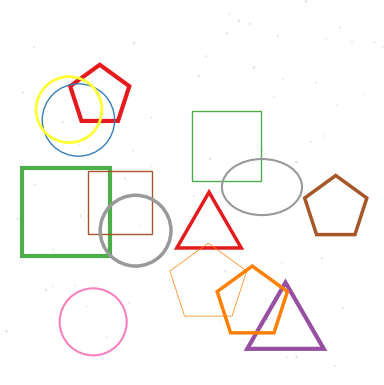[{"shape": "triangle", "thickness": 2.5, "radius": 0.48, "center": [0.543, 0.404]}, {"shape": "pentagon", "thickness": 3, "radius": 0.4, "center": [0.259, 0.751]}, {"shape": "circle", "thickness": 1, "radius": 0.47, "center": [0.204, 0.688]}, {"shape": "square", "thickness": 3, "radius": 0.57, "center": [0.172, 0.449]}, {"shape": "square", "thickness": 1, "radius": 0.45, "center": [0.588, 0.621]}, {"shape": "triangle", "thickness": 3, "radius": 0.57, "center": [0.742, 0.151]}, {"shape": "pentagon", "thickness": 0.5, "radius": 0.52, "center": [0.541, 0.264]}, {"shape": "pentagon", "thickness": 2.5, "radius": 0.48, "center": [0.655, 0.213]}, {"shape": "circle", "thickness": 2, "radius": 0.43, "center": [0.179, 0.715]}, {"shape": "square", "thickness": 1, "radius": 0.41, "center": [0.312, 0.474]}, {"shape": "pentagon", "thickness": 2.5, "radius": 0.42, "center": [0.872, 0.459]}, {"shape": "circle", "thickness": 1.5, "radius": 0.44, "center": [0.242, 0.164]}, {"shape": "oval", "thickness": 1.5, "radius": 0.52, "center": [0.68, 0.514]}, {"shape": "circle", "thickness": 2.5, "radius": 0.46, "center": [0.352, 0.401]}]